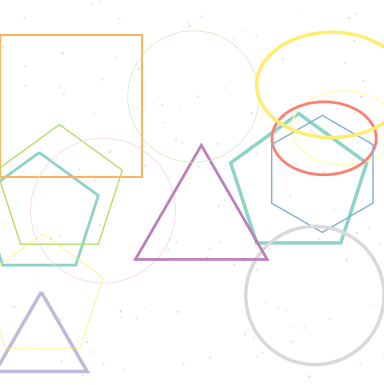[{"shape": "pentagon", "thickness": 2.5, "radius": 0.93, "center": [0.776, 0.519]}, {"shape": "pentagon", "thickness": 2, "radius": 0.81, "center": [0.102, 0.442]}, {"shape": "oval", "thickness": 1, "radius": 0.69, "center": [0.894, 0.667]}, {"shape": "triangle", "thickness": 2.5, "radius": 0.69, "center": [0.107, 0.104]}, {"shape": "oval", "thickness": 2, "radius": 0.68, "center": [0.842, 0.641]}, {"shape": "hexagon", "thickness": 1, "radius": 0.76, "center": [0.837, 0.548]}, {"shape": "square", "thickness": 1.5, "radius": 0.92, "center": [0.184, 0.725]}, {"shape": "pentagon", "thickness": 1, "radius": 0.86, "center": [0.154, 0.505]}, {"shape": "circle", "thickness": 0.5, "radius": 0.94, "center": [0.268, 0.453]}, {"shape": "circle", "thickness": 2.5, "radius": 0.9, "center": [0.818, 0.233]}, {"shape": "triangle", "thickness": 2, "radius": 0.99, "center": [0.523, 0.425]}, {"shape": "circle", "thickness": 0.5, "radius": 0.85, "center": [0.503, 0.749]}, {"shape": "pentagon", "thickness": 0.5, "radius": 0.82, "center": [0.112, 0.229]}, {"shape": "oval", "thickness": 2.5, "radius": 0.98, "center": [0.862, 0.779]}]